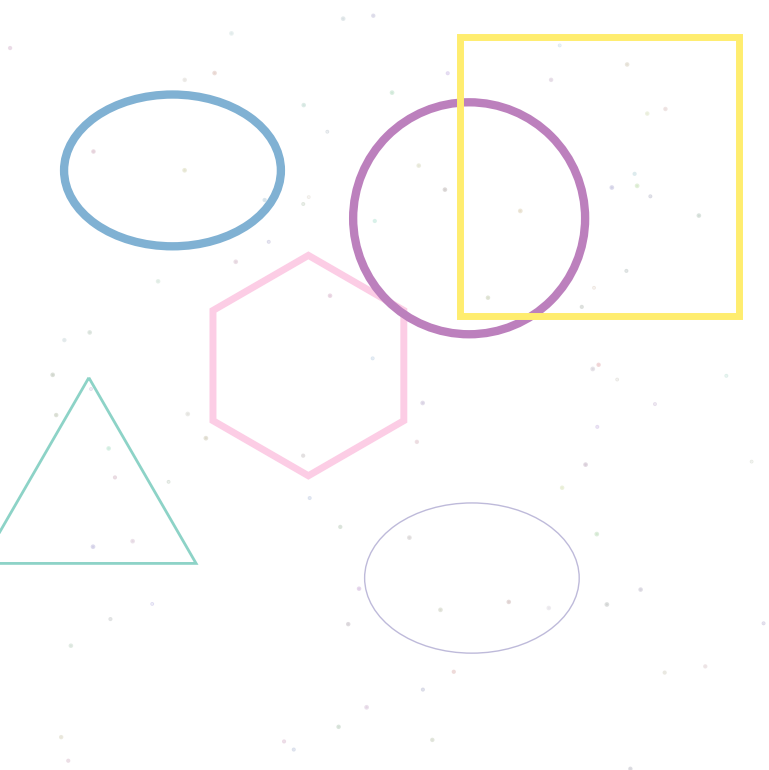[{"shape": "triangle", "thickness": 1, "radius": 0.8, "center": [0.115, 0.349]}, {"shape": "oval", "thickness": 0.5, "radius": 0.7, "center": [0.613, 0.249]}, {"shape": "oval", "thickness": 3, "radius": 0.7, "center": [0.224, 0.779]}, {"shape": "hexagon", "thickness": 2.5, "radius": 0.72, "center": [0.401, 0.525]}, {"shape": "circle", "thickness": 3, "radius": 0.75, "center": [0.609, 0.717]}, {"shape": "square", "thickness": 2.5, "radius": 0.91, "center": [0.778, 0.771]}]